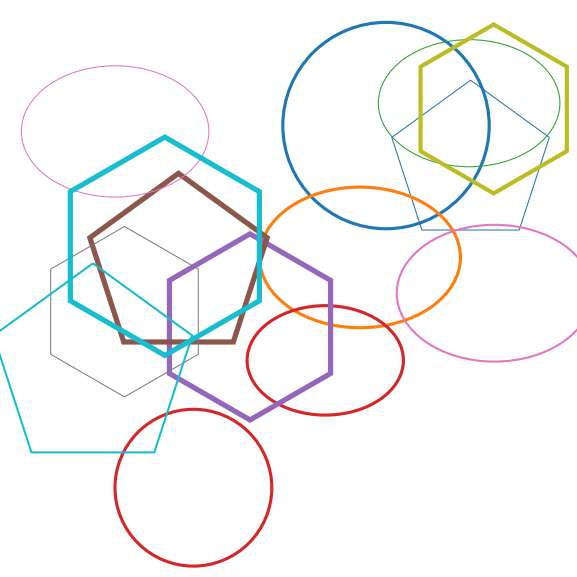[{"shape": "circle", "thickness": 1.5, "radius": 0.89, "center": [0.668, 0.782]}, {"shape": "pentagon", "thickness": 0.5, "radius": 0.72, "center": [0.815, 0.717]}, {"shape": "oval", "thickness": 1.5, "radius": 0.87, "center": [0.623, 0.553]}, {"shape": "oval", "thickness": 0.5, "radius": 0.79, "center": [0.812, 0.82]}, {"shape": "circle", "thickness": 1.5, "radius": 0.68, "center": [0.335, 0.155]}, {"shape": "oval", "thickness": 1.5, "radius": 0.68, "center": [0.563, 0.375]}, {"shape": "hexagon", "thickness": 2.5, "radius": 0.81, "center": [0.433, 0.433]}, {"shape": "pentagon", "thickness": 2.5, "radius": 0.81, "center": [0.309, 0.538]}, {"shape": "oval", "thickness": 0.5, "radius": 0.81, "center": [0.199, 0.772]}, {"shape": "oval", "thickness": 1, "radius": 0.85, "center": [0.856, 0.491]}, {"shape": "hexagon", "thickness": 0.5, "radius": 0.74, "center": [0.216, 0.459]}, {"shape": "hexagon", "thickness": 2, "radius": 0.73, "center": [0.855, 0.811]}, {"shape": "pentagon", "thickness": 1, "radius": 0.9, "center": [0.161, 0.362]}, {"shape": "hexagon", "thickness": 2.5, "radius": 0.94, "center": [0.285, 0.573]}]